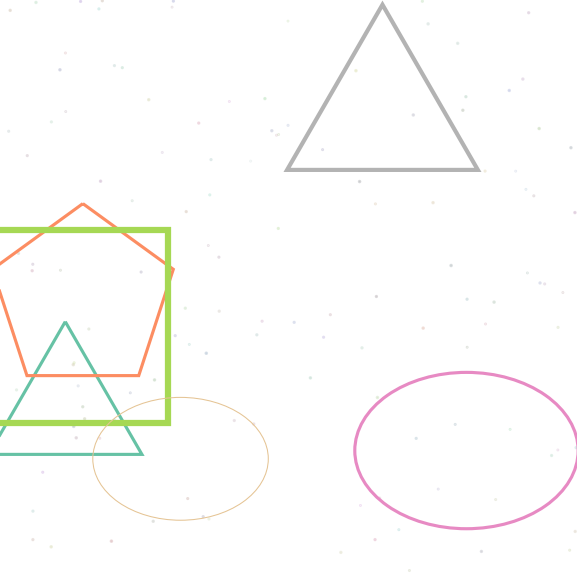[{"shape": "triangle", "thickness": 1.5, "radius": 0.77, "center": [0.113, 0.289]}, {"shape": "pentagon", "thickness": 1.5, "radius": 0.82, "center": [0.143, 0.482]}, {"shape": "oval", "thickness": 1.5, "radius": 0.97, "center": [0.808, 0.219]}, {"shape": "square", "thickness": 3, "radius": 0.84, "center": [0.124, 0.434]}, {"shape": "oval", "thickness": 0.5, "radius": 0.76, "center": [0.313, 0.205]}, {"shape": "triangle", "thickness": 2, "radius": 0.95, "center": [0.662, 0.8]}]